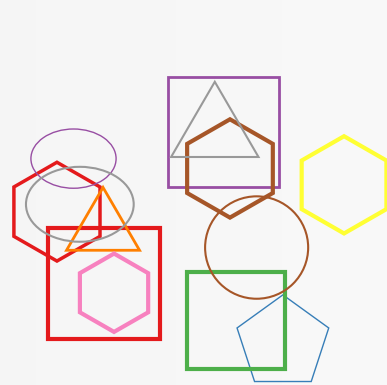[{"shape": "hexagon", "thickness": 2.5, "radius": 0.64, "center": [0.147, 0.45]}, {"shape": "square", "thickness": 3, "radius": 0.72, "center": [0.268, 0.265]}, {"shape": "pentagon", "thickness": 1, "radius": 0.62, "center": [0.73, 0.11]}, {"shape": "square", "thickness": 3, "radius": 0.63, "center": [0.609, 0.167]}, {"shape": "oval", "thickness": 1, "radius": 0.55, "center": [0.19, 0.588]}, {"shape": "square", "thickness": 2, "radius": 0.72, "center": [0.576, 0.656]}, {"shape": "triangle", "thickness": 2, "radius": 0.54, "center": [0.266, 0.404]}, {"shape": "hexagon", "thickness": 3, "radius": 0.63, "center": [0.888, 0.52]}, {"shape": "circle", "thickness": 1.5, "radius": 0.66, "center": [0.662, 0.357]}, {"shape": "hexagon", "thickness": 3, "radius": 0.64, "center": [0.593, 0.562]}, {"shape": "hexagon", "thickness": 3, "radius": 0.51, "center": [0.294, 0.24]}, {"shape": "oval", "thickness": 1.5, "radius": 0.7, "center": [0.206, 0.469]}, {"shape": "triangle", "thickness": 1.5, "radius": 0.65, "center": [0.554, 0.657]}]